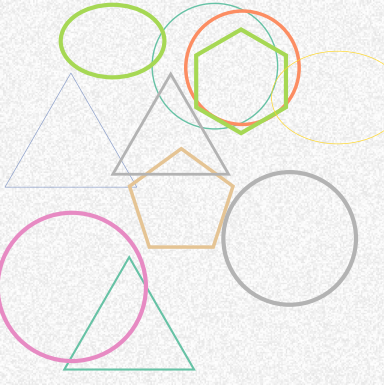[{"shape": "circle", "thickness": 1, "radius": 0.82, "center": [0.558, 0.828]}, {"shape": "triangle", "thickness": 1.5, "radius": 0.97, "center": [0.336, 0.137]}, {"shape": "circle", "thickness": 2.5, "radius": 0.74, "center": [0.63, 0.824]}, {"shape": "triangle", "thickness": 0.5, "radius": 0.99, "center": [0.184, 0.613]}, {"shape": "circle", "thickness": 3, "radius": 0.96, "center": [0.187, 0.255]}, {"shape": "hexagon", "thickness": 3, "radius": 0.67, "center": [0.626, 0.789]}, {"shape": "oval", "thickness": 3, "radius": 0.67, "center": [0.292, 0.893]}, {"shape": "oval", "thickness": 0.5, "radius": 0.86, "center": [0.877, 0.747]}, {"shape": "pentagon", "thickness": 2.5, "radius": 0.71, "center": [0.471, 0.473]}, {"shape": "triangle", "thickness": 2, "radius": 0.87, "center": [0.443, 0.634]}, {"shape": "circle", "thickness": 3, "radius": 0.86, "center": [0.752, 0.381]}]